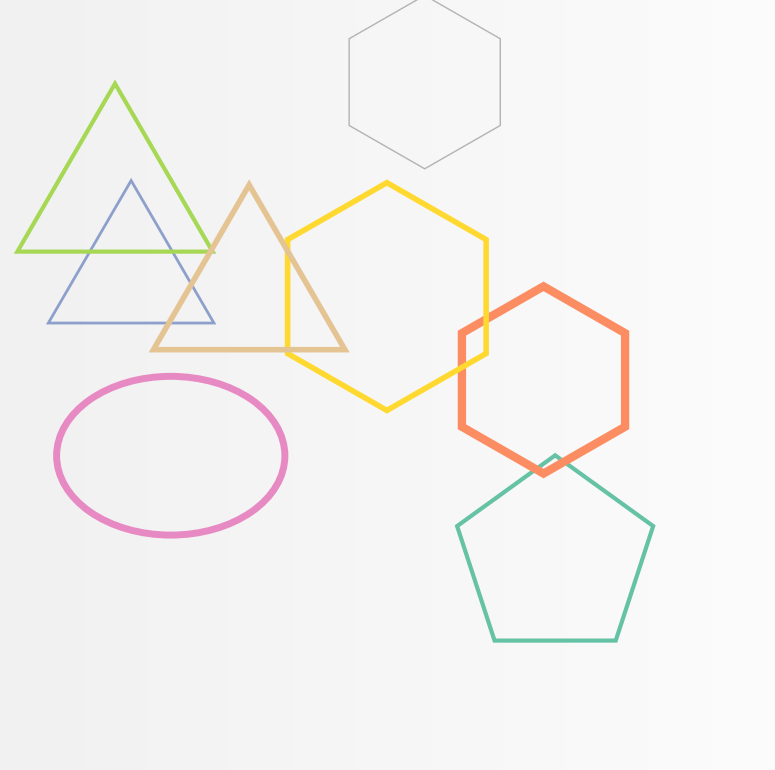[{"shape": "pentagon", "thickness": 1.5, "radius": 0.66, "center": [0.716, 0.276]}, {"shape": "hexagon", "thickness": 3, "radius": 0.61, "center": [0.701, 0.507]}, {"shape": "triangle", "thickness": 1, "radius": 0.62, "center": [0.169, 0.642]}, {"shape": "oval", "thickness": 2.5, "radius": 0.74, "center": [0.22, 0.408]}, {"shape": "triangle", "thickness": 1.5, "radius": 0.73, "center": [0.148, 0.746]}, {"shape": "hexagon", "thickness": 2, "radius": 0.74, "center": [0.499, 0.615]}, {"shape": "triangle", "thickness": 2, "radius": 0.71, "center": [0.322, 0.617]}, {"shape": "hexagon", "thickness": 0.5, "radius": 0.56, "center": [0.548, 0.893]}]